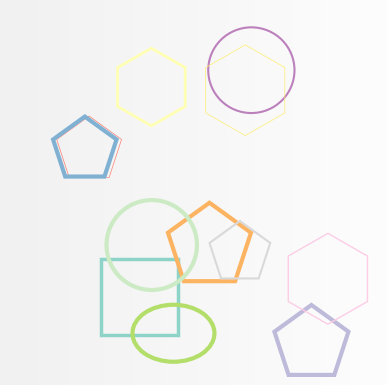[{"shape": "square", "thickness": 2.5, "radius": 0.49, "center": [0.36, 0.228]}, {"shape": "hexagon", "thickness": 2, "radius": 0.5, "center": [0.391, 0.774]}, {"shape": "pentagon", "thickness": 3, "radius": 0.5, "center": [0.804, 0.107]}, {"shape": "pentagon", "thickness": 0.5, "radius": 0.44, "center": [0.23, 0.611]}, {"shape": "pentagon", "thickness": 3, "radius": 0.43, "center": [0.219, 0.611]}, {"shape": "pentagon", "thickness": 3, "radius": 0.56, "center": [0.541, 0.361]}, {"shape": "oval", "thickness": 3, "radius": 0.53, "center": [0.448, 0.134]}, {"shape": "hexagon", "thickness": 1, "radius": 0.59, "center": [0.846, 0.276]}, {"shape": "pentagon", "thickness": 1.5, "radius": 0.41, "center": [0.619, 0.343]}, {"shape": "circle", "thickness": 1.5, "radius": 0.56, "center": [0.649, 0.818]}, {"shape": "circle", "thickness": 3, "radius": 0.58, "center": [0.392, 0.364]}, {"shape": "hexagon", "thickness": 0.5, "radius": 0.59, "center": [0.633, 0.766]}]